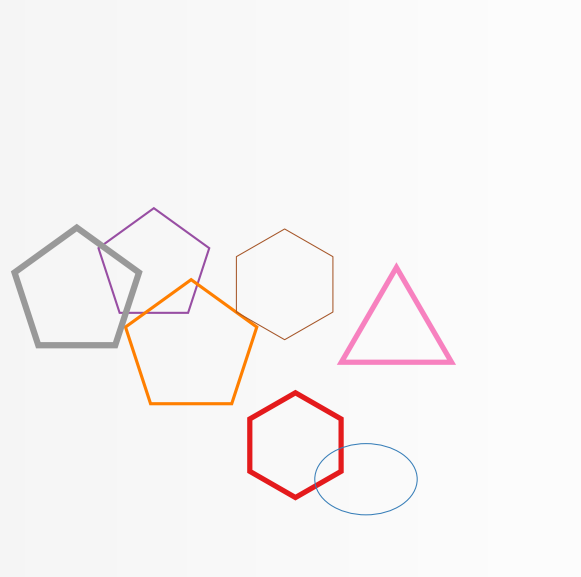[{"shape": "hexagon", "thickness": 2.5, "radius": 0.45, "center": [0.508, 0.228]}, {"shape": "oval", "thickness": 0.5, "radius": 0.44, "center": [0.63, 0.169]}, {"shape": "pentagon", "thickness": 1, "radius": 0.5, "center": [0.265, 0.538]}, {"shape": "pentagon", "thickness": 1.5, "radius": 0.59, "center": [0.329, 0.396]}, {"shape": "hexagon", "thickness": 0.5, "radius": 0.48, "center": [0.49, 0.507]}, {"shape": "triangle", "thickness": 2.5, "radius": 0.55, "center": [0.682, 0.427]}, {"shape": "pentagon", "thickness": 3, "radius": 0.56, "center": [0.132, 0.492]}]